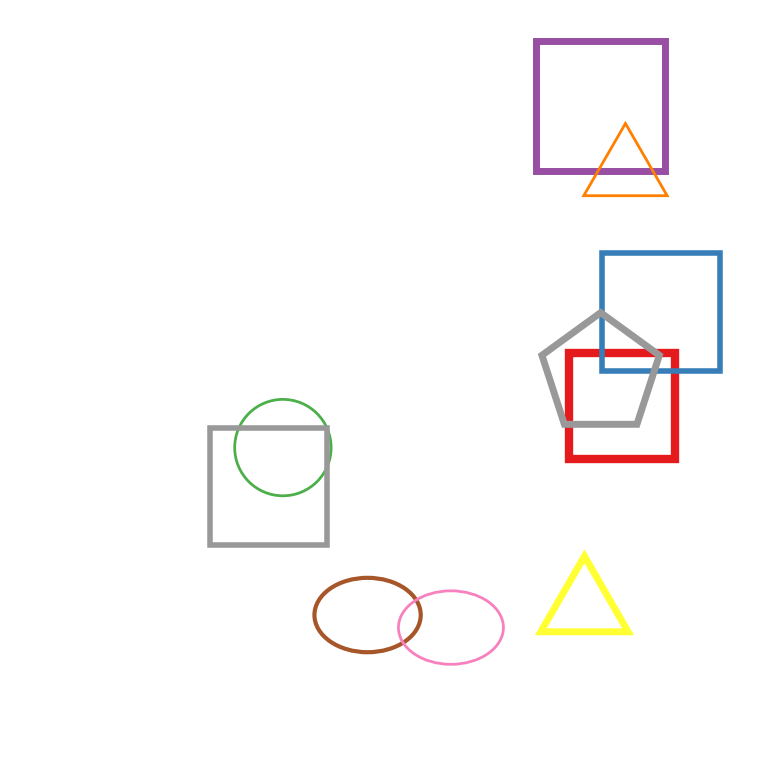[{"shape": "square", "thickness": 3, "radius": 0.34, "center": [0.808, 0.473]}, {"shape": "square", "thickness": 2, "radius": 0.38, "center": [0.858, 0.595]}, {"shape": "circle", "thickness": 1, "radius": 0.31, "center": [0.367, 0.419]}, {"shape": "square", "thickness": 2.5, "radius": 0.42, "center": [0.78, 0.862]}, {"shape": "triangle", "thickness": 1, "radius": 0.31, "center": [0.812, 0.777]}, {"shape": "triangle", "thickness": 2.5, "radius": 0.33, "center": [0.759, 0.212]}, {"shape": "oval", "thickness": 1.5, "radius": 0.35, "center": [0.477, 0.201]}, {"shape": "oval", "thickness": 1, "radius": 0.34, "center": [0.586, 0.185]}, {"shape": "square", "thickness": 2, "radius": 0.38, "center": [0.349, 0.369]}, {"shape": "pentagon", "thickness": 2.5, "radius": 0.4, "center": [0.78, 0.514]}]